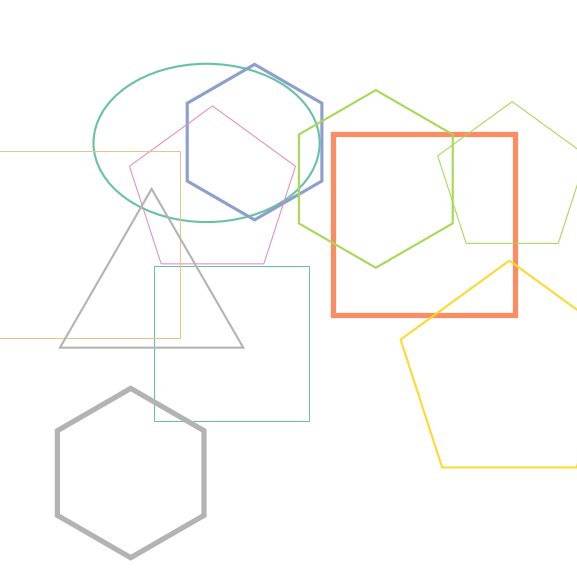[{"shape": "oval", "thickness": 1, "radius": 0.98, "center": [0.358, 0.752]}, {"shape": "square", "thickness": 0.5, "radius": 0.67, "center": [0.401, 0.404]}, {"shape": "square", "thickness": 2.5, "radius": 0.79, "center": [0.735, 0.61]}, {"shape": "hexagon", "thickness": 1.5, "radius": 0.67, "center": [0.441, 0.753]}, {"shape": "pentagon", "thickness": 0.5, "radius": 0.76, "center": [0.368, 0.665]}, {"shape": "pentagon", "thickness": 0.5, "radius": 0.68, "center": [0.887, 0.687]}, {"shape": "hexagon", "thickness": 1, "radius": 0.77, "center": [0.651, 0.689]}, {"shape": "pentagon", "thickness": 1, "radius": 0.99, "center": [0.882, 0.35]}, {"shape": "square", "thickness": 0.5, "radius": 0.81, "center": [0.15, 0.575]}, {"shape": "hexagon", "thickness": 2.5, "radius": 0.73, "center": [0.226, 0.18]}, {"shape": "triangle", "thickness": 1, "radius": 0.92, "center": [0.263, 0.489]}]